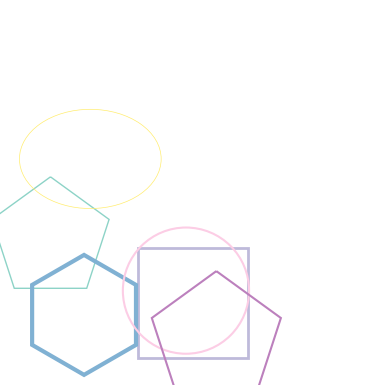[{"shape": "pentagon", "thickness": 1, "radius": 0.8, "center": [0.131, 0.381]}, {"shape": "square", "thickness": 2, "radius": 0.71, "center": [0.501, 0.213]}, {"shape": "hexagon", "thickness": 3, "radius": 0.78, "center": [0.218, 0.182]}, {"shape": "circle", "thickness": 1.5, "radius": 0.82, "center": [0.483, 0.245]}, {"shape": "pentagon", "thickness": 1.5, "radius": 0.88, "center": [0.562, 0.12]}, {"shape": "oval", "thickness": 0.5, "radius": 0.92, "center": [0.235, 0.587]}]